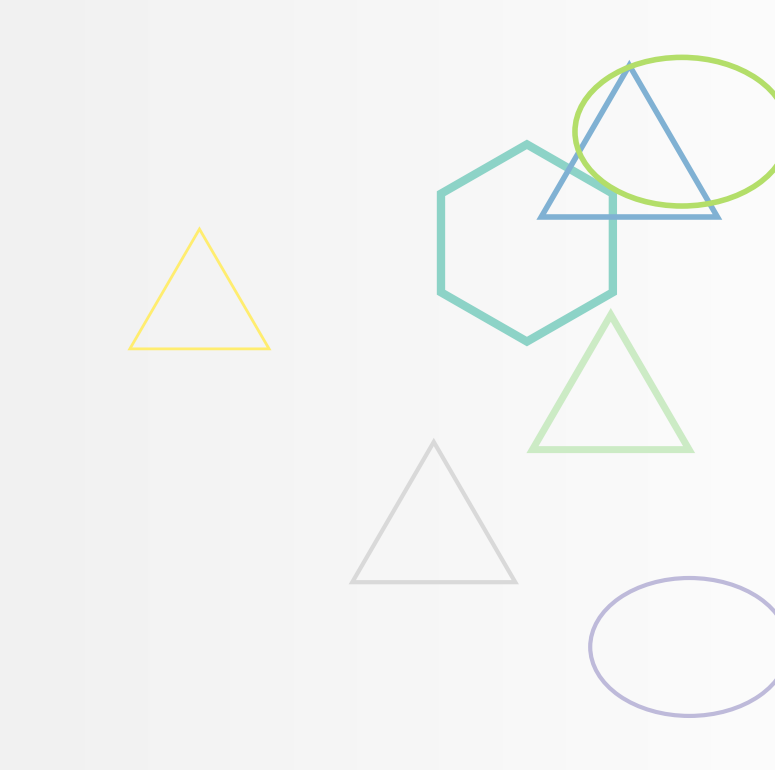[{"shape": "hexagon", "thickness": 3, "radius": 0.64, "center": [0.68, 0.684]}, {"shape": "oval", "thickness": 1.5, "radius": 0.64, "center": [0.89, 0.16]}, {"shape": "triangle", "thickness": 2, "radius": 0.66, "center": [0.812, 0.784]}, {"shape": "oval", "thickness": 2, "radius": 0.69, "center": [0.88, 0.829]}, {"shape": "triangle", "thickness": 1.5, "radius": 0.61, "center": [0.56, 0.305]}, {"shape": "triangle", "thickness": 2.5, "radius": 0.58, "center": [0.788, 0.474]}, {"shape": "triangle", "thickness": 1, "radius": 0.52, "center": [0.257, 0.599]}]